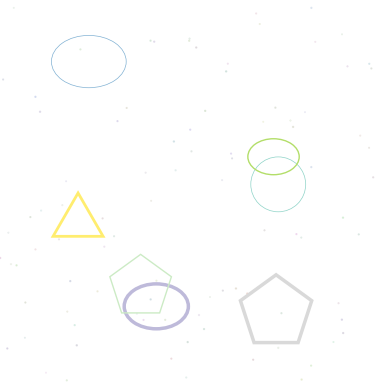[{"shape": "circle", "thickness": 0.5, "radius": 0.36, "center": [0.723, 0.521]}, {"shape": "oval", "thickness": 2.5, "radius": 0.42, "center": [0.406, 0.204]}, {"shape": "oval", "thickness": 0.5, "radius": 0.49, "center": [0.231, 0.84]}, {"shape": "oval", "thickness": 1, "radius": 0.33, "center": [0.71, 0.593]}, {"shape": "pentagon", "thickness": 2.5, "radius": 0.49, "center": [0.717, 0.189]}, {"shape": "pentagon", "thickness": 1, "radius": 0.42, "center": [0.365, 0.255]}, {"shape": "triangle", "thickness": 2, "radius": 0.38, "center": [0.203, 0.424]}]